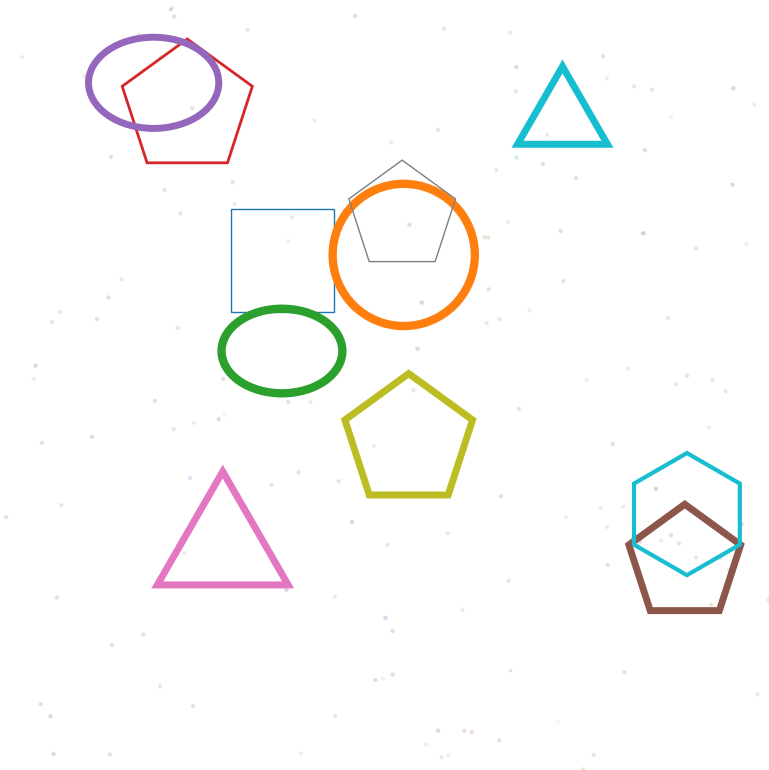[{"shape": "square", "thickness": 0.5, "radius": 0.33, "center": [0.367, 0.661]}, {"shape": "circle", "thickness": 3, "radius": 0.46, "center": [0.524, 0.669]}, {"shape": "oval", "thickness": 3, "radius": 0.39, "center": [0.366, 0.544]}, {"shape": "pentagon", "thickness": 1, "radius": 0.44, "center": [0.243, 0.86]}, {"shape": "oval", "thickness": 2.5, "radius": 0.42, "center": [0.2, 0.892]}, {"shape": "pentagon", "thickness": 2.5, "radius": 0.38, "center": [0.889, 0.269]}, {"shape": "triangle", "thickness": 2.5, "radius": 0.49, "center": [0.289, 0.289]}, {"shape": "pentagon", "thickness": 0.5, "radius": 0.36, "center": [0.522, 0.719]}, {"shape": "pentagon", "thickness": 2.5, "radius": 0.44, "center": [0.531, 0.428]}, {"shape": "hexagon", "thickness": 1.5, "radius": 0.4, "center": [0.892, 0.332]}, {"shape": "triangle", "thickness": 2.5, "radius": 0.34, "center": [0.731, 0.846]}]